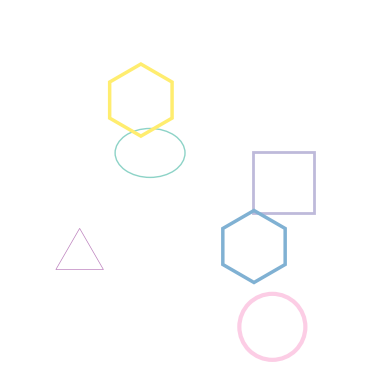[{"shape": "oval", "thickness": 1, "radius": 0.45, "center": [0.39, 0.603]}, {"shape": "square", "thickness": 2, "radius": 0.4, "center": [0.736, 0.525]}, {"shape": "hexagon", "thickness": 2.5, "radius": 0.47, "center": [0.66, 0.36]}, {"shape": "circle", "thickness": 3, "radius": 0.43, "center": [0.707, 0.151]}, {"shape": "triangle", "thickness": 0.5, "radius": 0.36, "center": [0.207, 0.336]}, {"shape": "hexagon", "thickness": 2.5, "radius": 0.47, "center": [0.366, 0.74]}]